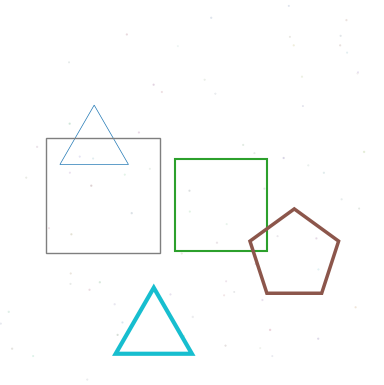[{"shape": "triangle", "thickness": 0.5, "radius": 0.51, "center": [0.245, 0.624]}, {"shape": "square", "thickness": 1.5, "radius": 0.6, "center": [0.575, 0.467]}, {"shape": "pentagon", "thickness": 2.5, "radius": 0.61, "center": [0.764, 0.336]}, {"shape": "square", "thickness": 1, "radius": 0.74, "center": [0.267, 0.493]}, {"shape": "triangle", "thickness": 3, "radius": 0.57, "center": [0.399, 0.138]}]